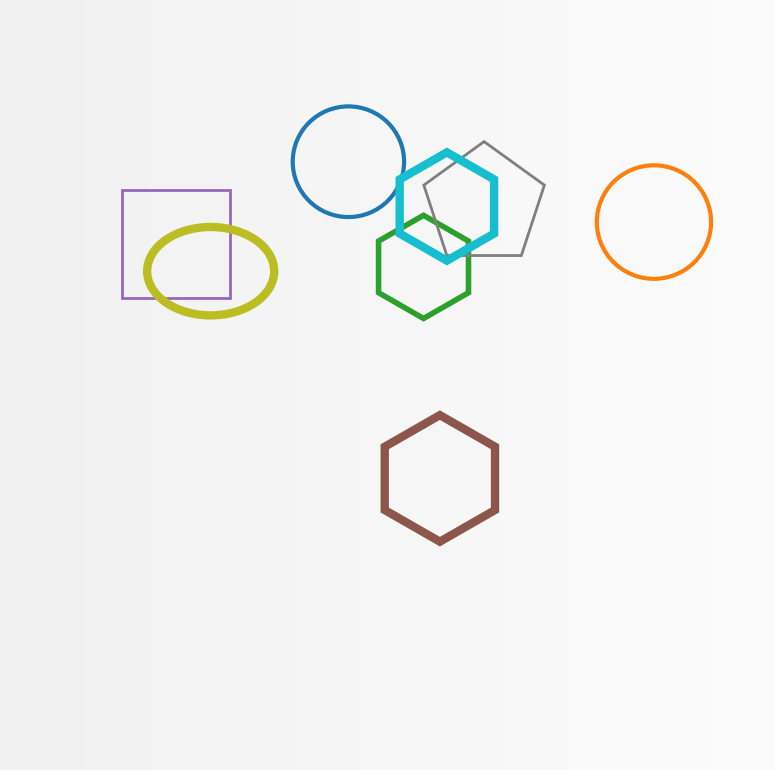[{"shape": "circle", "thickness": 1.5, "radius": 0.36, "center": [0.45, 0.79]}, {"shape": "circle", "thickness": 1.5, "radius": 0.37, "center": [0.844, 0.712]}, {"shape": "hexagon", "thickness": 2, "radius": 0.33, "center": [0.546, 0.653]}, {"shape": "square", "thickness": 1, "radius": 0.35, "center": [0.227, 0.683]}, {"shape": "hexagon", "thickness": 3, "radius": 0.41, "center": [0.568, 0.379]}, {"shape": "pentagon", "thickness": 1, "radius": 0.41, "center": [0.625, 0.734]}, {"shape": "oval", "thickness": 3, "radius": 0.41, "center": [0.272, 0.648]}, {"shape": "hexagon", "thickness": 3, "radius": 0.35, "center": [0.577, 0.732]}]